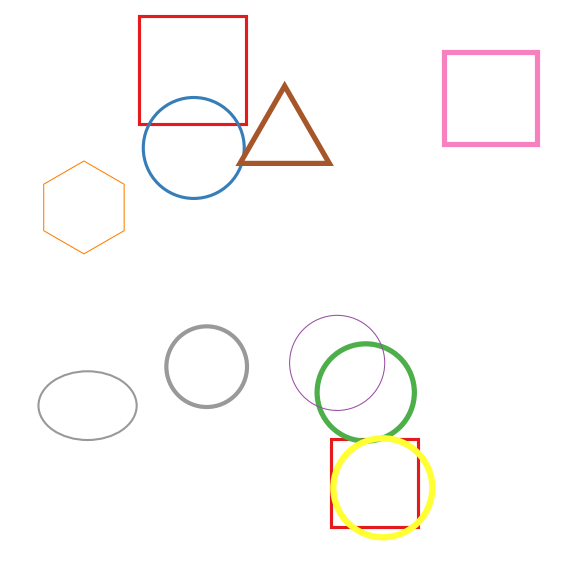[{"shape": "square", "thickness": 1.5, "radius": 0.46, "center": [0.333, 0.878]}, {"shape": "square", "thickness": 1.5, "radius": 0.38, "center": [0.648, 0.163]}, {"shape": "circle", "thickness": 1.5, "radius": 0.44, "center": [0.336, 0.743]}, {"shape": "circle", "thickness": 2.5, "radius": 0.42, "center": [0.633, 0.32]}, {"shape": "circle", "thickness": 0.5, "radius": 0.41, "center": [0.584, 0.371]}, {"shape": "hexagon", "thickness": 0.5, "radius": 0.4, "center": [0.145, 0.64]}, {"shape": "circle", "thickness": 3, "radius": 0.43, "center": [0.663, 0.154]}, {"shape": "triangle", "thickness": 2.5, "radius": 0.45, "center": [0.493, 0.761]}, {"shape": "square", "thickness": 2.5, "radius": 0.4, "center": [0.849, 0.829]}, {"shape": "oval", "thickness": 1, "radius": 0.43, "center": [0.152, 0.297]}, {"shape": "circle", "thickness": 2, "radius": 0.35, "center": [0.358, 0.364]}]